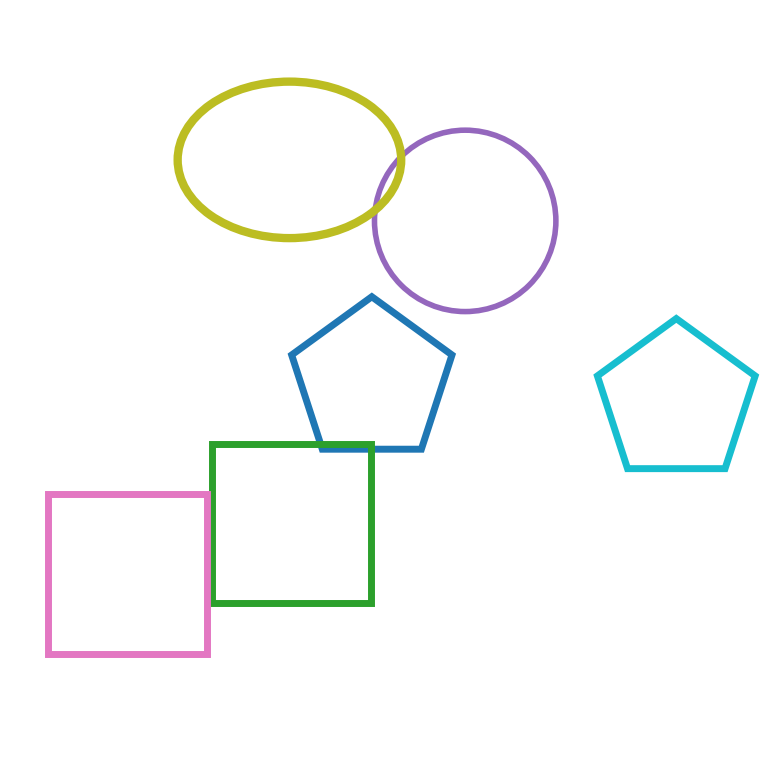[{"shape": "pentagon", "thickness": 2.5, "radius": 0.55, "center": [0.483, 0.505]}, {"shape": "square", "thickness": 2.5, "radius": 0.52, "center": [0.379, 0.32]}, {"shape": "circle", "thickness": 2, "radius": 0.59, "center": [0.604, 0.713]}, {"shape": "square", "thickness": 2.5, "radius": 0.52, "center": [0.166, 0.255]}, {"shape": "oval", "thickness": 3, "radius": 0.73, "center": [0.376, 0.792]}, {"shape": "pentagon", "thickness": 2.5, "radius": 0.54, "center": [0.878, 0.479]}]